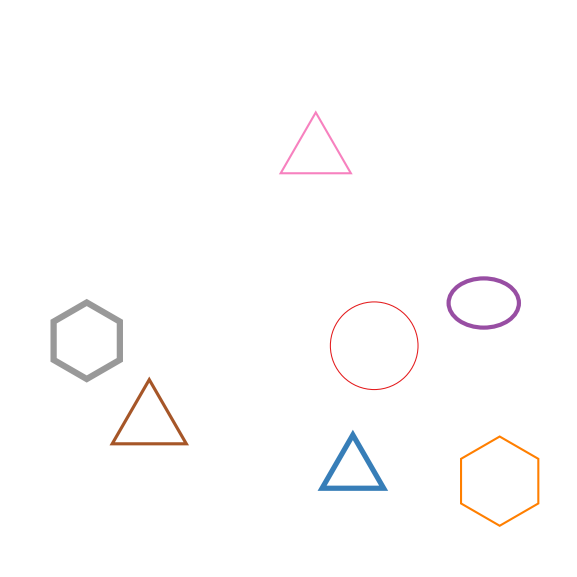[{"shape": "circle", "thickness": 0.5, "radius": 0.38, "center": [0.648, 0.4]}, {"shape": "triangle", "thickness": 2.5, "radius": 0.31, "center": [0.611, 0.184]}, {"shape": "oval", "thickness": 2, "radius": 0.3, "center": [0.838, 0.474]}, {"shape": "hexagon", "thickness": 1, "radius": 0.39, "center": [0.865, 0.166]}, {"shape": "triangle", "thickness": 1.5, "radius": 0.37, "center": [0.258, 0.268]}, {"shape": "triangle", "thickness": 1, "radius": 0.35, "center": [0.547, 0.734]}, {"shape": "hexagon", "thickness": 3, "radius": 0.33, "center": [0.15, 0.409]}]